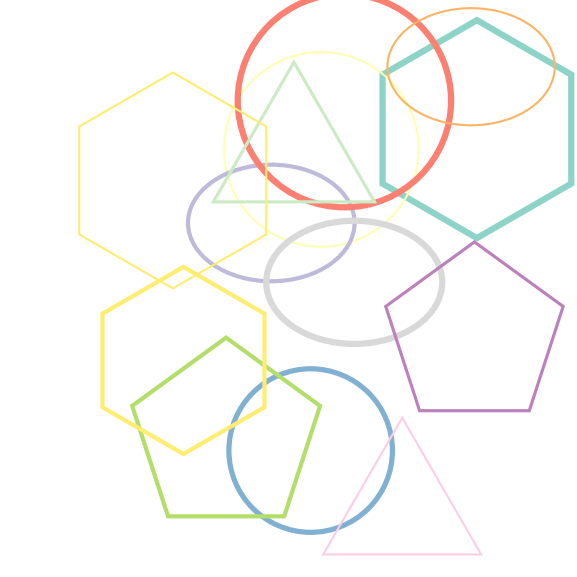[{"shape": "hexagon", "thickness": 3, "radius": 0.94, "center": [0.826, 0.776]}, {"shape": "circle", "thickness": 1, "radius": 0.84, "center": [0.556, 0.74]}, {"shape": "oval", "thickness": 2, "radius": 0.72, "center": [0.47, 0.613]}, {"shape": "circle", "thickness": 3, "radius": 0.92, "center": [0.596, 0.825]}, {"shape": "circle", "thickness": 2.5, "radius": 0.71, "center": [0.538, 0.219]}, {"shape": "oval", "thickness": 1, "radius": 0.72, "center": [0.816, 0.884]}, {"shape": "pentagon", "thickness": 2, "radius": 0.86, "center": [0.392, 0.243]}, {"shape": "triangle", "thickness": 1, "radius": 0.79, "center": [0.696, 0.118]}, {"shape": "oval", "thickness": 3, "radius": 0.76, "center": [0.613, 0.51]}, {"shape": "pentagon", "thickness": 1.5, "radius": 0.81, "center": [0.822, 0.419]}, {"shape": "triangle", "thickness": 1.5, "radius": 0.81, "center": [0.509, 0.73]}, {"shape": "hexagon", "thickness": 2, "radius": 0.81, "center": [0.318, 0.375]}, {"shape": "hexagon", "thickness": 1, "radius": 0.93, "center": [0.299, 0.687]}]